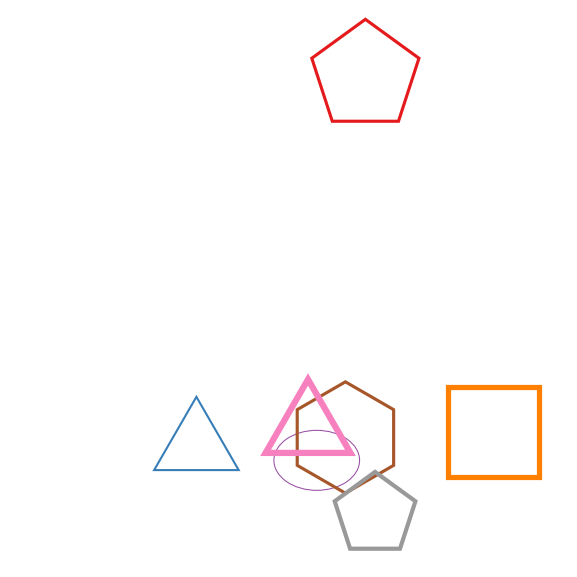[{"shape": "pentagon", "thickness": 1.5, "radius": 0.49, "center": [0.633, 0.868]}, {"shape": "triangle", "thickness": 1, "radius": 0.42, "center": [0.34, 0.227]}, {"shape": "oval", "thickness": 0.5, "radius": 0.37, "center": [0.548, 0.202]}, {"shape": "square", "thickness": 2.5, "radius": 0.39, "center": [0.855, 0.251]}, {"shape": "hexagon", "thickness": 1.5, "radius": 0.48, "center": [0.598, 0.242]}, {"shape": "triangle", "thickness": 3, "radius": 0.42, "center": [0.533, 0.257]}, {"shape": "pentagon", "thickness": 2, "radius": 0.37, "center": [0.649, 0.108]}]